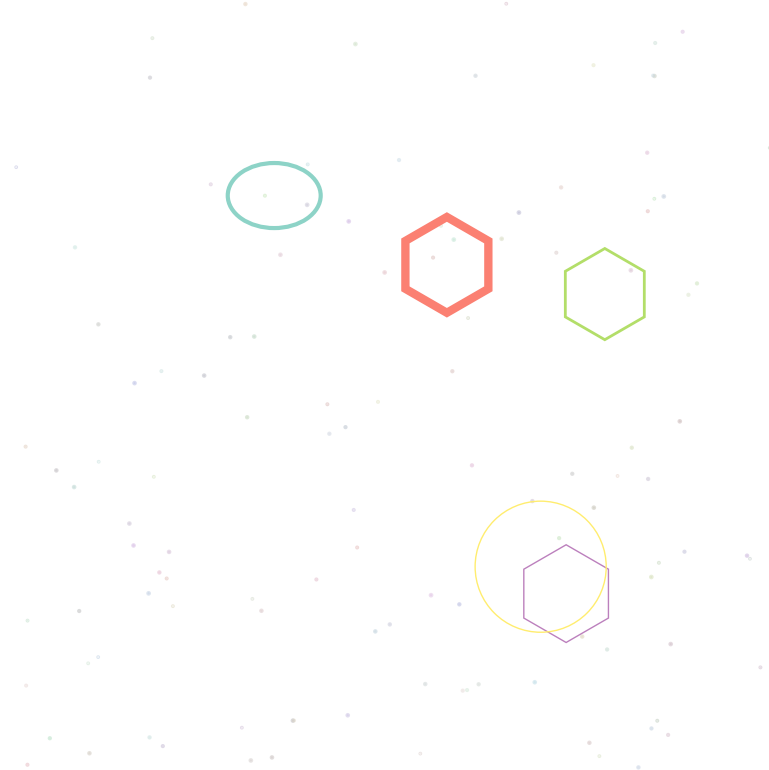[{"shape": "oval", "thickness": 1.5, "radius": 0.3, "center": [0.356, 0.746]}, {"shape": "hexagon", "thickness": 3, "radius": 0.31, "center": [0.58, 0.656]}, {"shape": "hexagon", "thickness": 1, "radius": 0.3, "center": [0.785, 0.618]}, {"shape": "hexagon", "thickness": 0.5, "radius": 0.32, "center": [0.735, 0.229]}, {"shape": "circle", "thickness": 0.5, "radius": 0.43, "center": [0.702, 0.264]}]